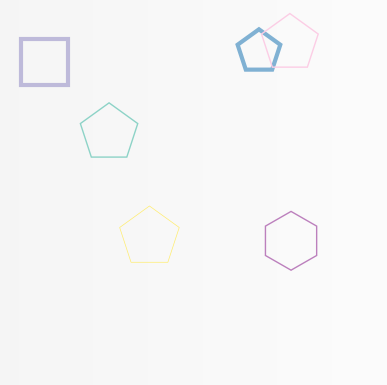[{"shape": "pentagon", "thickness": 1, "radius": 0.39, "center": [0.281, 0.655]}, {"shape": "square", "thickness": 3, "radius": 0.3, "center": [0.115, 0.84]}, {"shape": "pentagon", "thickness": 3, "radius": 0.29, "center": [0.668, 0.866]}, {"shape": "pentagon", "thickness": 1, "radius": 0.38, "center": [0.748, 0.888]}, {"shape": "hexagon", "thickness": 1, "radius": 0.38, "center": [0.751, 0.375]}, {"shape": "pentagon", "thickness": 0.5, "radius": 0.4, "center": [0.386, 0.384]}]